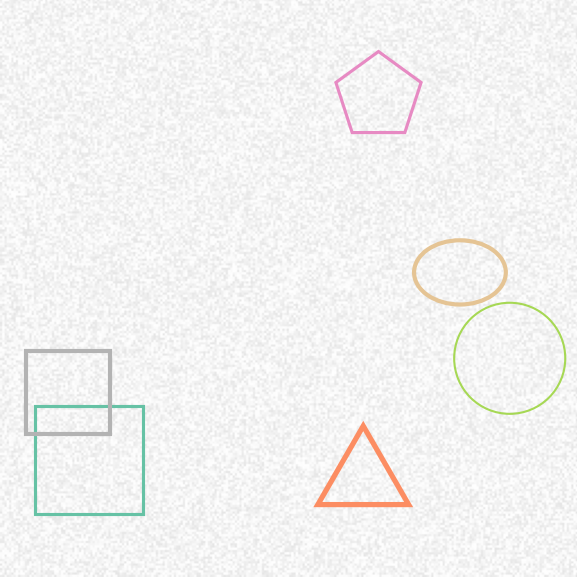[{"shape": "square", "thickness": 1.5, "radius": 0.47, "center": [0.154, 0.203]}, {"shape": "triangle", "thickness": 2.5, "radius": 0.45, "center": [0.629, 0.171]}, {"shape": "pentagon", "thickness": 1.5, "radius": 0.39, "center": [0.655, 0.832]}, {"shape": "circle", "thickness": 1, "radius": 0.48, "center": [0.883, 0.379]}, {"shape": "oval", "thickness": 2, "radius": 0.4, "center": [0.796, 0.527]}, {"shape": "square", "thickness": 2, "radius": 0.36, "center": [0.118, 0.32]}]